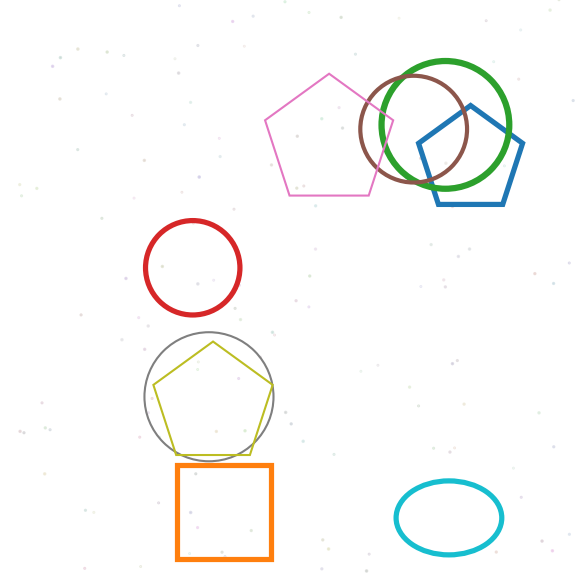[{"shape": "pentagon", "thickness": 2.5, "radius": 0.47, "center": [0.815, 0.722]}, {"shape": "square", "thickness": 2.5, "radius": 0.4, "center": [0.388, 0.113]}, {"shape": "circle", "thickness": 3, "radius": 0.55, "center": [0.771, 0.783]}, {"shape": "circle", "thickness": 2.5, "radius": 0.41, "center": [0.334, 0.535]}, {"shape": "circle", "thickness": 2, "radius": 0.46, "center": [0.716, 0.776]}, {"shape": "pentagon", "thickness": 1, "radius": 0.58, "center": [0.57, 0.755]}, {"shape": "circle", "thickness": 1, "radius": 0.56, "center": [0.362, 0.312]}, {"shape": "pentagon", "thickness": 1, "radius": 0.54, "center": [0.369, 0.299]}, {"shape": "oval", "thickness": 2.5, "radius": 0.46, "center": [0.777, 0.102]}]